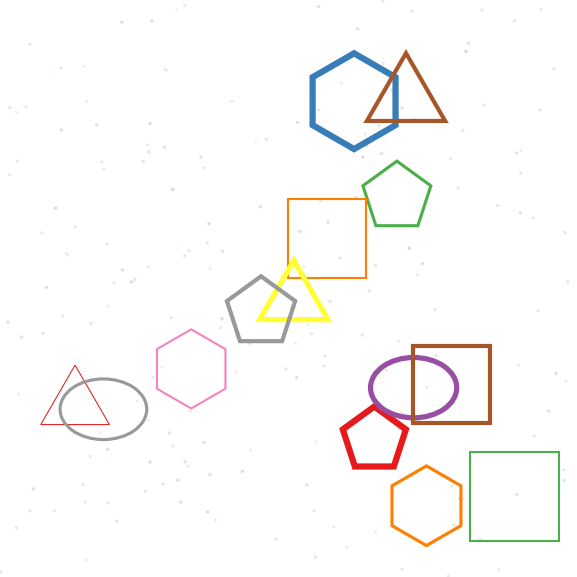[{"shape": "triangle", "thickness": 0.5, "radius": 0.34, "center": [0.13, 0.298]}, {"shape": "pentagon", "thickness": 3, "radius": 0.29, "center": [0.648, 0.238]}, {"shape": "hexagon", "thickness": 3, "radius": 0.41, "center": [0.613, 0.824]}, {"shape": "pentagon", "thickness": 1.5, "radius": 0.31, "center": [0.687, 0.658]}, {"shape": "square", "thickness": 1, "radius": 0.38, "center": [0.891, 0.14]}, {"shape": "oval", "thickness": 2.5, "radius": 0.37, "center": [0.716, 0.328]}, {"shape": "hexagon", "thickness": 1.5, "radius": 0.34, "center": [0.738, 0.123]}, {"shape": "square", "thickness": 1, "radius": 0.34, "center": [0.566, 0.586]}, {"shape": "triangle", "thickness": 2.5, "radius": 0.34, "center": [0.509, 0.48]}, {"shape": "square", "thickness": 2, "radius": 0.33, "center": [0.781, 0.334]}, {"shape": "triangle", "thickness": 2, "radius": 0.39, "center": [0.703, 0.829]}, {"shape": "hexagon", "thickness": 1, "radius": 0.34, "center": [0.331, 0.36]}, {"shape": "pentagon", "thickness": 2, "radius": 0.31, "center": [0.452, 0.459]}, {"shape": "oval", "thickness": 1.5, "radius": 0.38, "center": [0.179, 0.29]}]